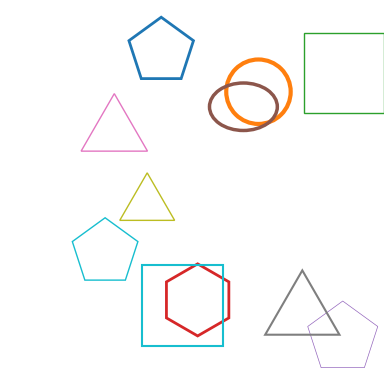[{"shape": "pentagon", "thickness": 2, "radius": 0.44, "center": [0.419, 0.867]}, {"shape": "circle", "thickness": 3, "radius": 0.42, "center": [0.671, 0.762]}, {"shape": "square", "thickness": 1, "radius": 0.52, "center": [0.894, 0.811]}, {"shape": "hexagon", "thickness": 2, "radius": 0.47, "center": [0.513, 0.221]}, {"shape": "pentagon", "thickness": 0.5, "radius": 0.48, "center": [0.89, 0.122]}, {"shape": "oval", "thickness": 2.5, "radius": 0.44, "center": [0.632, 0.723]}, {"shape": "triangle", "thickness": 1, "radius": 0.5, "center": [0.297, 0.657]}, {"shape": "triangle", "thickness": 1.5, "radius": 0.56, "center": [0.785, 0.186]}, {"shape": "triangle", "thickness": 1, "radius": 0.41, "center": [0.382, 0.469]}, {"shape": "pentagon", "thickness": 1, "radius": 0.45, "center": [0.273, 0.345]}, {"shape": "square", "thickness": 1.5, "radius": 0.53, "center": [0.474, 0.206]}]